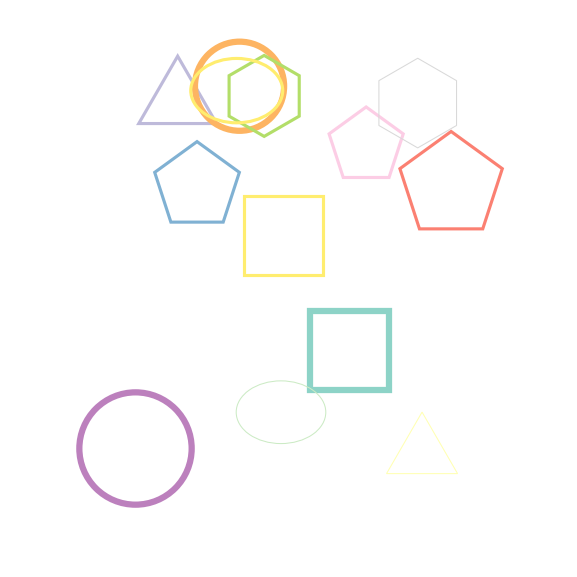[{"shape": "square", "thickness": 3, "radius": 0.34, "center": [0.605, 0.392]}, {"shape": "triangle", "thickness": 0.5, "radius": 0.36, "center": [0.731, 0.215]}, {"shape": "triangle", "thickness": 1.5, "radius": 0.39, "center": [0.308, 0.824]}, {"shape": "pentagon", "thickness": 1.5, "radius": 0.47, "center": [0.781, 0.678]}, {"shape": "pentagon", "thickness": 1.5, "radius": 0.39, "center": [0.341, 0.677]}, {"shape": "circle", "thickness": 3, "radius": 0.39, "center": [0.415, 0.85]}, {"shape": "hexagon", "thickness": 1.5, "radius": 0.35, "center": [0.457, 0.833]}, {"shape": "pentagon", "thickness": 1.5, "radius": 0.34, "center": [0.634, 0.746]}, {"shape": "hexagon", "thickness": 0.5, "radius": 0.39, "center": [0.723, 0.821]}, {"shape": "circle", "thickness": 3, "radius": 0.49, "center": [0.235, 0.222]}, {"shape": "oval", "thickness": 0.5, "radius": 0.39, "center": [0.487, 0.285]}, {"shape": "square", "thickness": 1.5, "radius": 0.34, "center": [0.491, 0.591]}, {"shape": "oval", "thickness": 1.5, "radius": 0.4, "center": [0.41, 0.842]}]